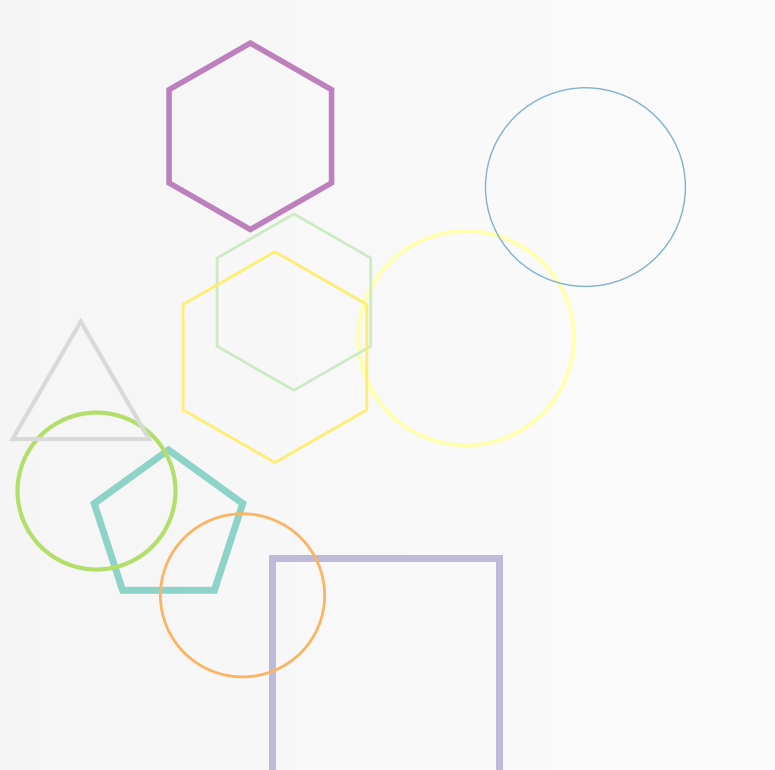[{"shape": "pentagon", "thickness": 2.5, "radius": 0.5, "center": [0.217, 0.315]}, {"shape": "circle", "thickness": 1.5, "radius": 0.7, "center": [0.601, 0.561]}, {"shape": "square", "thickness": 2.5, "radius": 0.73, "center": [0.497, 0.128]}, {"shape": "circle", "thickness": 0.5, "radius": 0.64, "center": [0.755, 0.757]}, {"shape": "circle", "thickness": 1, "radius": 0.53, "center": [0.313, 0.227]}, {"shape": "circle", "thickness": 1.5, "radius": 0.51, "center": [0.125, 0.362]}, {"shape": "triangle", "thickness": 1.5, "radius": 0.51, "center": [0.104, 0.481]}, {"shape": "hexagon", "thickness": 2, "radius": 0.61, "center": [0.323, 0.823]}, {"shape": "hexagon", "thickness": 1, "radius": 0.57, "center": [0.379, 0.608]}, {"shape": "hexagon", "thickness": 1, "radius": 0.68, "center": [0.355, 0.536]}]